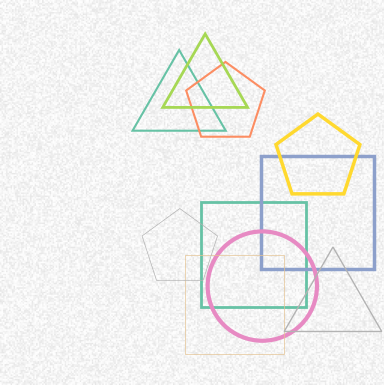[{"shape": "triangle", "thickness": 1.5, "radius": 0.7, "center": [0.465, 0.73]}, {"shape": "square", "thickness": 2, "radius": 0.68, "center": [0.658, 0.34]}, {"shape": "pentagon", "thickness": 1.5, "radius": 0.54, "center": [0.586, 0.732]}, {"shape": "square", "thickness": 2.5, "radius": 0.73, "center": [0.824, 0.448]}, {"shape": "circle", "thickness": 3, "radius": 0.71, "center": [0.681, 0.257]}, {"shape": "triangle", "thickness": 2, "radius": 0.64, "center": [0.533, 0.785]}, {"shape": "pentagon", "thickness": 2.5, "radius": 0.57, "center": [0.826, 0.589]}, {"shape": "square", "thickness": 0.5, "radius": 0.65, "center": [0.609, 0.209]}, {"shape": "triangle", "thickness": 1, "radius": 0.73, "center": [0.865, 0.212]}, {"shape": "pentagon", "thickness": 0.5, "radius": 0.52, "center": [0.467, 0.355]}]